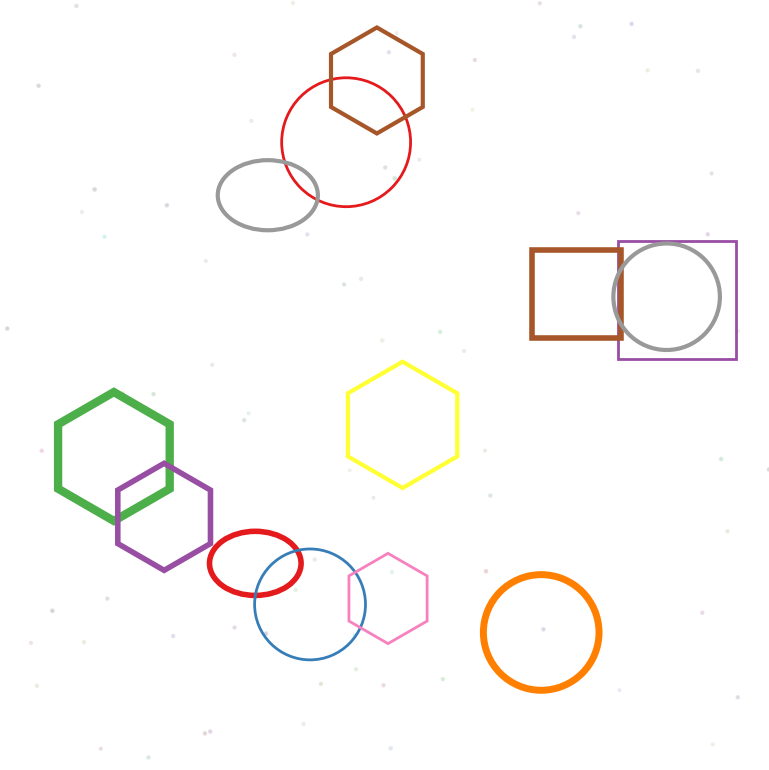[{"shape": "oval", "thickness": 2, "radius": 0.3, "center": [0.332, 0.268]}, {"shape": "circle", "thickness": 1, "radius": 0.42, "center": [0.45, 0.815]}, {"shape": "circle", "thickness": 1, "radius": 0.36, "center": [0.403, 0.215]}, {"shape": "hexagon", "thickness": 3, "radius": 0.42, "center": [0.148, 0.407]}, {"shape": "square", "thickness": 1, "radius": 0.38, "center": [0.879, 0.611]}, {"shape": "hexagon", "thickness": 2, "radius": 0.35, "center": [0.213, 0.329]}, {"shape": "circle", "thickness": 2.5, "radius": 0.38, "center": [0.703, 0.179]}, {"shape": "hexagon", "thickness": 1.5, "radius": 0.41, "center": [0.523, 0.448]}, {"shape": "square", "thickness": 2, "radius": 0.29, "center": [0.749, 0.619]}, {"shape": "hexagon", "thickness": 1.5, "radius": 0.34, "center": [0.489, 0.895]}, {"shape": "hexagon", "thickness": 1, "radius": 0.29, "center": [0.504, 0.223]}, {"shape": "oval", "thickness": 1.5, "radius": 0.33, "center": [0.348, 0.746]}, {"shape": "circle", "thickness": 1.5, "radius": 0.35, "center": [0.866, 0.615]}]